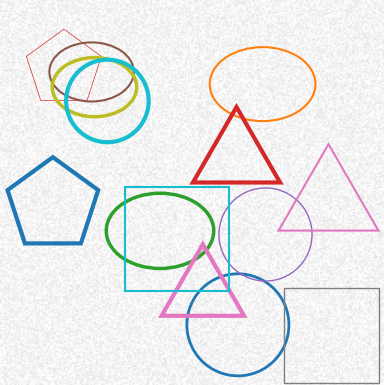[{"shape": "circle", "thickness": 2, "radius": 0.66, "center": [0.618, 0.156]}, {"shape": "pentagon", "thickness": 3, "radius": 0.62, "center": [0.137, 0.468]}, {"shape": "oval", "thickness": 1.5, "radius": 0.69, "center": [0.682, 0.781]}, {"shape": "oval", "thickness": 2.5, "radius": 0.7, "center": [0.416, 0.4]}, {"shape": "pentagon", "thickness": 0.5, "radius": 0.51, "center": [0.166, 0.822]}, {"shape": "triangle", "thickness": 3, "radius": 0.65, "center": [0.614, 0.591]}, {"shape": "circle", "thickness": 1, "radius": 0.6, "center": [0.69, 0.391]}, {"shape": "oval", "thickness": 1.5, "radius": 0.55, "center": [0.238, 0.813]}, {"shape": "triangle", "thickness": 1.5, "radius": 0.75, "center": [0.853, 0.476]}, {"shape": "triangle", "thickness": 3, "radius": 0.62, "center": [0.527, 0.242]}, {"shape": "square", "thickness": 1, "radius": 0.62, "center": [0.861, 0.128]}, {"shape": "oval", "thickness": 2.5, "radius": 0.55, "center": [0.245, 0.774]}, {"shape": "square", "thickness": 1.5, "radius": 0.68, "center": [0.459, 0.38]}, {"shape": "circle", "thickness": 3, "radius": 0.54, "center": [0.279, 0.738]}]